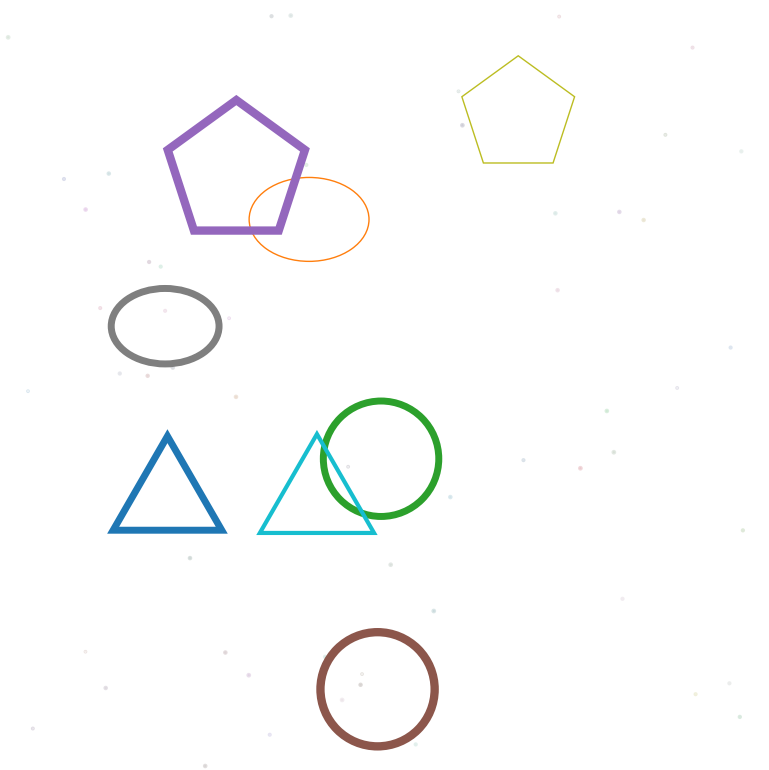[{"shape": "triangle", "thickness": 2.5, "radius": 0.41, "center": [0.217, 0.352]}, {"shape": "oval", "thickness": 0.5, "radius": 0.39, "center": [0.401, 0.715]}, {"shape": "circle", "thickness": 2.5, "radius": 0.37, "center": [0.495, 0.404]}, {"shape": "pentagon", "thickness": 3, "radius": 0.47, "center": [0.307, 0.776]}, {"shape": "circle", "thickness": 3, "radius": 0.37, "center": [0.49, 0.105]}, {"shape": "oval", "thickness": 2.5, "radius": 0.35, "center": [0.214, 0.576]}, {"shape": "pentagon", "thickness": 0.5, "radius": 0.38, "center": [0.673, 0.851]}, {"shape": "triangle", "thickness": 1.5, "radius": 0.43, "center": [0.412, 0.351]}]